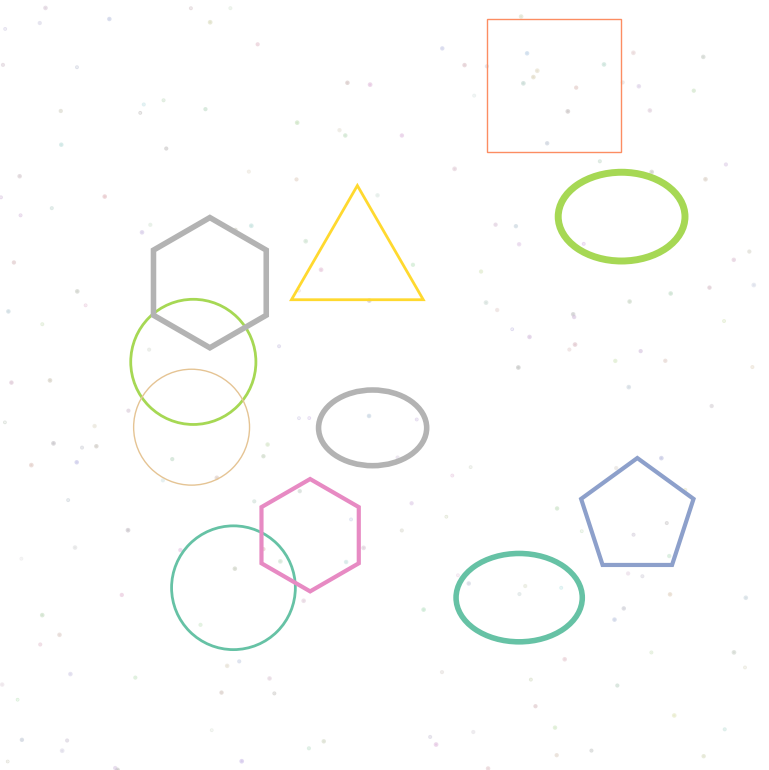[{"shape": "oval", "thickness": 2, "radius": 0.41, "center": [0.674, 0.224]}, {"shape": "circle", "thickness": 1, "radius": 0.4, "center": [0.303, 0.237]}, {"shape": "square", "thickness": 0.5, "radius": 0.43, "center": [0.719, 0.889]}, {"shape": "pentagon", "thickness": 1.5, "radius": 0.38, "center": [0.828, 0.328]}, {"shape": "hexagon", "thickness": 1.5, "radius": 0.36, "center": [0.403, 0.305]}, {"shape": "circle", "thickness": 1, "radius": 0.41, "center": [0.251, 0.53]}, {"shape": "oval", "thickness": 2.5, "radius": 0.41, "center": [0.807, 0.719]}, {"shape": "triangle", "thickness": 1, "radius": 0.49, "center": [0.464, 0.66]}, {"shape": "circle", "thickness": 0.5, "radius": 0.38, "center": [0.249, 0.445]}, {"shape": "oval", "thickness": 2, "radius": 0.35, "center": [0.484, 0.444]}, {"shape": "hexagon", "thickness": 2, "radius": 0.42, "center": [0.273, 0.633]}]